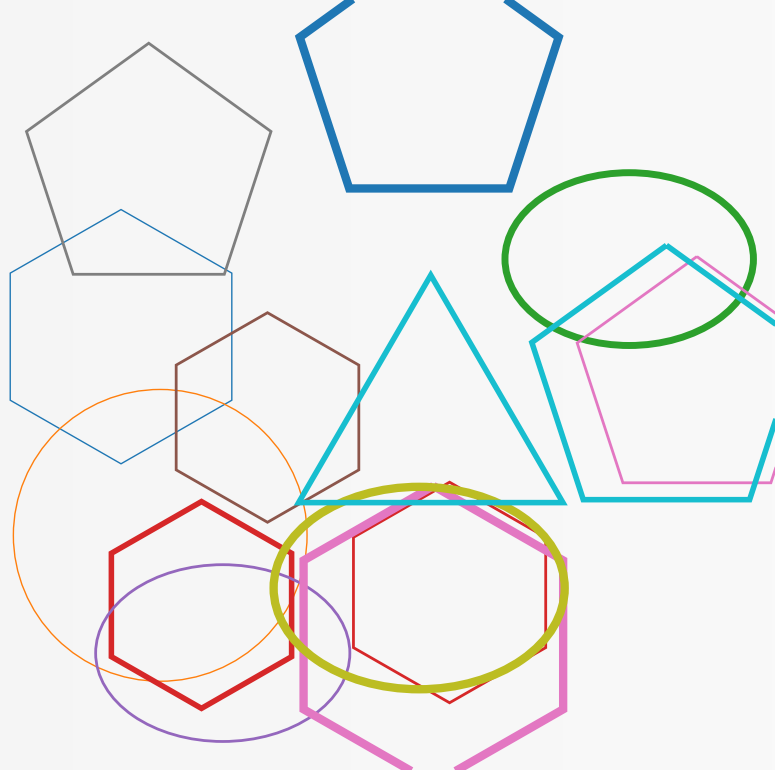[{"shape": "hexagon", "thickness": 0.5, "radius": 0.83, "center": [0.156, 0.563]}, {"shape": "pentagon", "thickness": 3, "radius": 0.88, "center": [0.554, 0.897]}, {"shape": "circle", "thickness": 0.5, "radius": 0.95, "center": [0.207, 0.305]}, {"shape": "oval", "thickness": 2.5, "radius": 0.8, "center": [0.812, 0.664]}, {"shape": "hexagon", "thickness": 1, "radius": 0.72, "center": [0.58, 0.231]}, {"shape": "hexagon", "thickness": 2, "radius": 0.67, "center": [0.26, 0.214]}, {"shape": "oval", "thickness": 1, "radius": 0.82, "center": [0.287, 0.152]}, {"shape": "hexagon", "thickness": 1, "radius": 0.68, "center": [0.345, 0.458]}, {"shape": "pentagon", "thickness": 1, "radius": 0.81, "center": [0.899, 0.504]}, {"shape": "hexagon", "thickness": 3, "radius": 0.97, "center": [0.559, 0.176]}, {"shape": "pentagon", "thickness": 1, "radius": 0.83, "center": [0.192, 0.778]}, {"shape": "oval", "thickness": 3, "radius": 0.94, "center": [0.541, 0.236]}, {"shape": "pentagon", "thickness": 2, "radius": 0.91, "center": [0.86, 0.499]}, {"shape": "triangle", "thickness": 2, "radius": 0.98, "center": [0.556, 0.446]}]